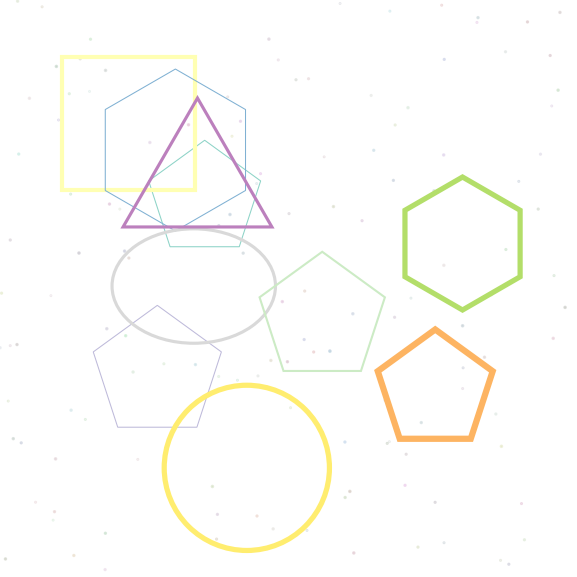[{"shape": "pentagon", "thickness": 0.5, "radius": 0.51, "center": [0.354, 0.654]}, {"shape": "square", "thickness": 2, "radius": 0.58, "center": [0.222, 0.786]}, {"shape": "pentagon", "thickness": 0.5, "radius": 0.58, "center": [0.272, 0.354]}, {"shape": "hexagon", "thickness": 0.5, "radius": 0.7, "center": [0.304, 0.739]}, {"shape": "pentagon", "thickness": 3, "radius": 0.52, "center": [0.754, 0.324]}, {"shape": "hexagon", "thickness": 2.5, "radius": 0.58, "center": [0.801, 0.577]}, {"shape": "oval", "thickness": 1.5, "radius": 0.71, "center": [0.336, 0.504]}, {"shape": "triangle", "thickness": 1.5, "radius": 0.74, "center": [0.342, 0.681]}, {"shape": "pentagon", "thickness": 1, "radius": 0.57, "center": [0.558, 0.449]}, {"shape": "circle", "thickness": 2.5, "radius": 0.72, "center": [0.427, 0.189]}]